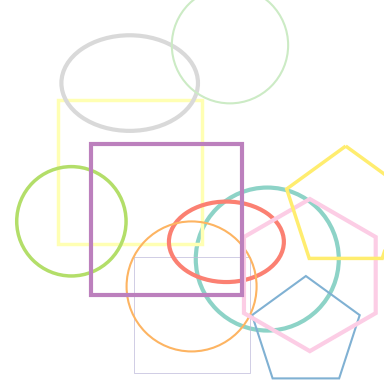[{"shape": "circle", "thickness": 3, "radius": 0.93, "center": [0.694, 0.327]}, {"shape": "square", "thickness": 2.5, "radius": 0.93, "center": [0.338, 0.554]}, {"shape": "square", "thickness": 0.5, "radius": 0.76, "center": [0.499, 0.182]}, {"shape": "oval", "thickness": 3, "radius": 0.75, "center": [0.588, 0.372]}, {"shape": "pentagon", "thickness": 1.5, "radius": 0.73, "center": [0.794, 0.136]}, {"shape": "circle", "thickness": 1.5, "radius": 0.84, "center": [0.498, 0.256]}, {"shape": "circle", "thickness": 2.5, "radius": 0.71, "center": [0.185, 0.425]}, {"shape": "hexagon", "thickness": 3, "radius": 0.99, "center": [0.805, 0.286]}, {"shape": "oval", "thickness": 3, "radius": 0.89, "center": [0.337, 0.784]}, {"shape": "square", "thickness": 3, "radius": 0.98, "center": [0.432, 0.43]}, {"shape": "circle", "thickness": 1.5, "radius": 0.76, "center": [0.597, 0.883]}, {"shape": "pentagon", "thickness": 2.5, "radius": 0.81, "center": [0.898, 0.459]}]